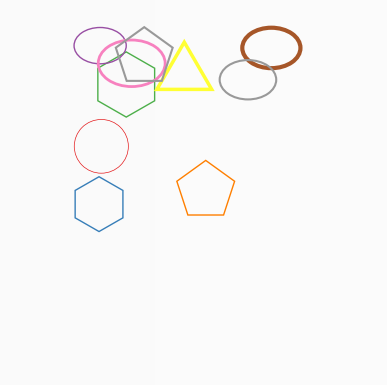[{"shape": "circle", "thickness": 0.5, "radius": 0.35, "center": [0.261, 0.62]}, {"shape": "hexagon", "thickness": 1, "radius": 0.36, "center": [0.256, 0.47]}, {"shape": "hexagon", "thickness": 1, "radius": 0.42, "center": [0.326, 0.781]}, {"shape": "oval", "thickness": 1, "radius": 0.34, "center": [0.258, 0.881]}, {"shape": "pentagon", "thickness": 1, "radius": 0.39, "center": [0.531, 0.505]}, {"shape": "triangle", "thickness": 2.5, "radius": 0.41, "center": [0.476, 0.809]}, {"shape": "oval", "thickness": 3, "radius": 0.38, "center": [0.7, 0.875]}, {"shape": "oval", "thickness": 2, "radius": 0.43, "center": [0.34, 0.836]}, {"shape": "oval", "thickness": 1.5, "radius": 0.36, "center": [0.64, 0.793]}, {"shape": "pentagon", "thickness": 1.5, "radius": 0.39, "center": [0.372, 0.852]}]